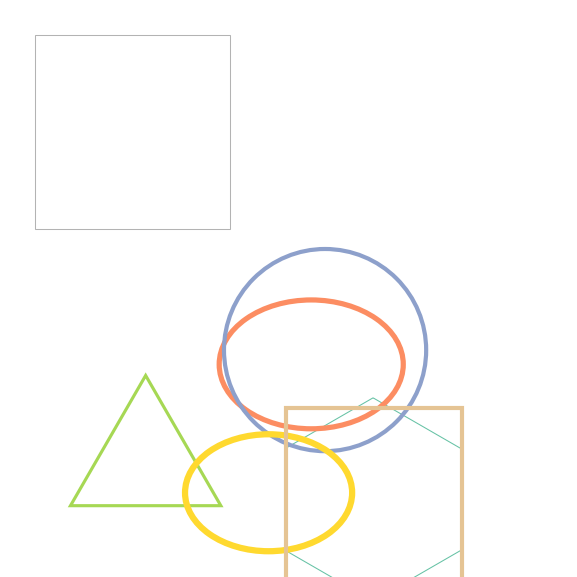[{"shape": "hexagon", "thickness": 0.5, "radius": 0.88, "center": [0.646, 0.134]}, {"shape": "oval", "thickness": 2.5, "radius": 0.8, "center": [0.539, 0.368]}, {"shape": "circle", "thickness": 2, "radius": 0.88, "center": [0.563, 0.393]}, {"shape": "triangle", "thickness": 1.5, "radius": 0.75, "center": [0.252, 0.199]}, {"shape": "oval", "thickness": 3, "radius": 0.72, "center": [0.465, 0.146]}, {"shape": "square", "thickness": 2, "radius": 0.76, "center": [0.648, 0.14]}, {"shape": "square", "thickness": 0.5, "radius": 0.84, "center": [0.229, 0.771]}]